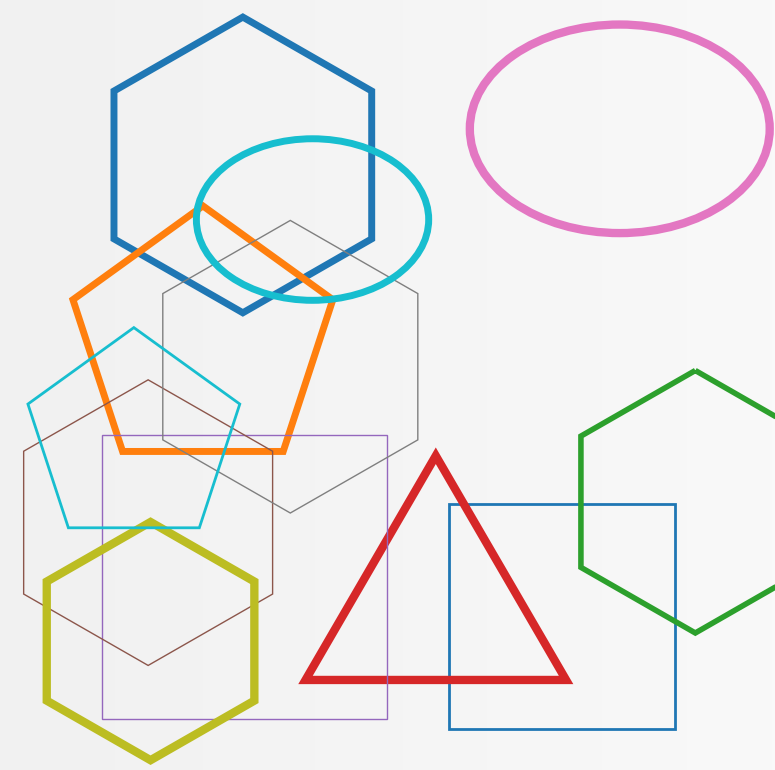[{"shape": "hexagon", "thickness": 2.5, "radius": 0.96, "center": [0.313, 0.786]}, {"shape": "square", "thickness": 1, "radius": 0.73, "center": [0.726, 0.199]}, {"shape": "pentagon", "thickness": 2.5, "radius": 0.88, "center": [0.262, 0.556]}, {"shape": "hexagon", "thickness": 2, "radius": 0.85, "center": [0.897, 0.348]}, {"shape": "triangle", "thickness": 3, "radius": 0.97, "center": [0.562, 0.214]}, {"shape": "square", "thickness": 0.5, "radius": 0.92, "center": [0.315, 0.251]}, {"shape": "hexagon", "thickness": 0.5, "radius": 0.93, "center": [0.191, 0.321]}, {"shape": "oval", "thickness": 3, "radius": 0.97, "center": [0.8, 0.833]}, {"shape": "hexagon", "thickness": 0.5, "radius": 0.95, "center": [0.375, 0.524]}, {"shape": "hexagon", "thickness": 3, "radius": 0.77, "center": [0.194, 0.167]}, {"shape": "pentagon", "thickness": 1, "radius": 0.72, "center": [0.173, 0.431]}, {"shape": "oval", "thickness": 2.5, "radius": 0.75, "center": [0.403, 0.715]}]